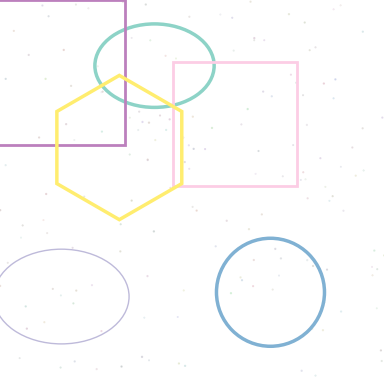[{"shape": "oval", "thickness": 2.5, "radius": 0.77, "center": [0.401, 0.829]}, {"shape": "oval", "thickness": 1, "radius": 0.88, "center": [0.16, 0.23]}, {"shape": "circle", "thickness": 2.5, "radius": 0.7, "center": [0.703, 0.241]}, {"shape": "square", "thickness": 2, "radius": 0.8, "center": [0.611, 0.679]}, {"shape": "square", "thickness": 2, "radius": 0.94, "center": [0.137, 0.811]}, {"shape": "hexagon", "thickness": 2.5, "radius": 0.94, "center": [0.31, 0.617]}]